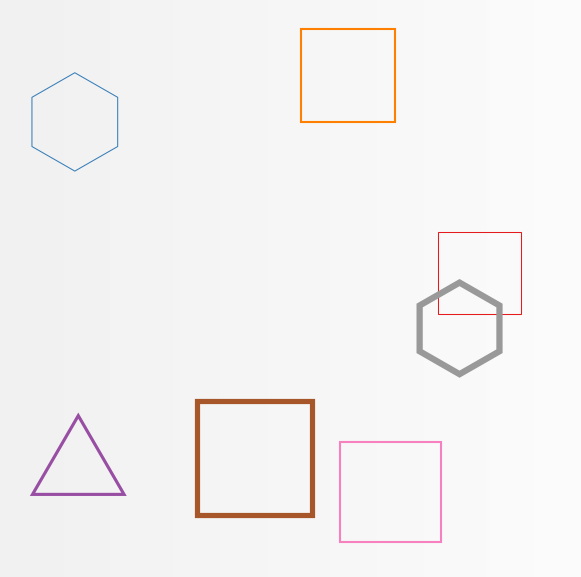[{"shape": "square", "thickness": 0.5, "radius": 0.36, "center": [0.825, 0.527]}, {"shape": "hexagon", "thickness": 0.5, "radius": 0.43, "center": [0.129, 0.788]}, {"shape": "triangle", "thickness": 1.5, "radius": 0.45, "center": [0.135, 0.188]}, {"shape": "square", "thickness": 1, "radius": 0.4, "center": [0.598, 0.869]}, {"shape": "square", "thickness": 2.5, "radius": 0.49, "center": [0.438, 0.207]}, {"shape": "square", "thickness": 1, "radius": 0.44, "center": [0.672, 0.147]}, {"shape": "hexagon", "thickness": 3, "radius": 0.4, "center": [0.791, 0.431]}]